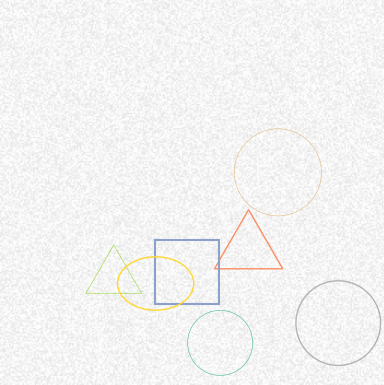[{"shape": "circle", "thickness": 0.5, "radius": 0.42, "center": [0.572, 0.109]}, {"shape": "triangle", "thickness": 1, "radius": 0.51, "center": [0.646, 0.353]}, {"shape": "square", "thickness": 1.5, "radius": 0.42, "center": [0.487, 0.292]}, {"shape": "triangle", "thickness": 0.5, "radius": 0.42, "center": [0.295, 0.28]}, {"shape": "oval", "thickness": 1, "radius": 0.5, "center": [0.404, 0.264]}, {"shape": "circle", "thickness": 0.5, "radius": 0.57, "center": [0.722, 0.552]}, {"shape": "circle", "thickness": 1, "radius": 0.55, "center": [0.879, 0.161]}]